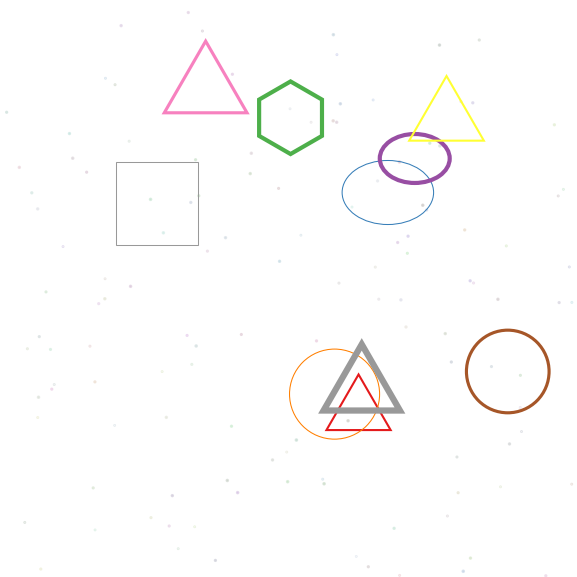[{"shape": "triangle", "thickness": 1, "radius": 0.32, "center": [0.621, 0.287]}, {"shape": "oval", "thickness": 0.5, "radius": 0.4, "center": [0.672, 0.666]}, {"shape": "hexagon", "thickness": 2, "radius": 0.31, "center": [0.503, 0.795]}, {"shape": "oval", "thickness": 2, "radius": 0.3, "center": [0.718, 0.725]}, {"shape": "circle", "thickness": 0.5, "radius": 0.39, "center": [0.579, 0.317]}, {"shape": "triangle", "thickness": 1, "radius": 0.37, "center": [0.773, 0.793]}, {"shape": "circle", "thickness": 1.5, "radius": 0.36, "center": [0.879, 0.356]}, {"shape": "triangle", "thickness": 1.5, "radius": 0.41, "center": [0.356, 0.845]}, {"shape": "triangle", "thickness": 3, "radius": 0.38, "center": [0.626, 0.326]}, {"shape": "square", "thickness": 0.5, "radius": 0.36, "center": [0.272, 0.647]}]